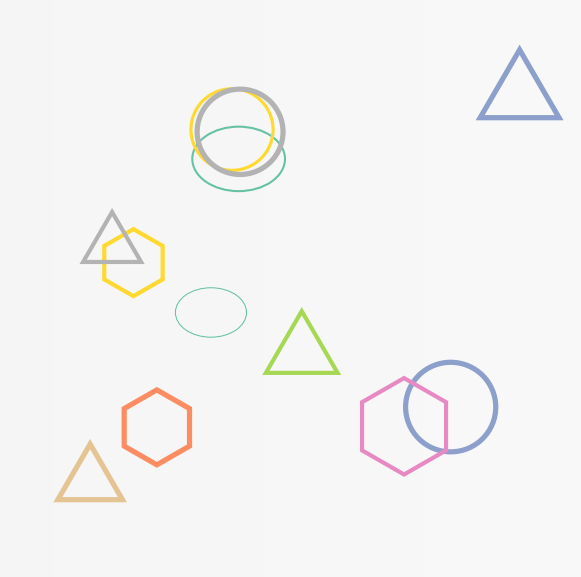[{"shape": "oval", "thickness": 1, "radius": 0.4, "center": [0.411, 0.724]}, {"shape": "oval", "thickness": 0.5, "radius": 0.31, "center": [0.363, 0.458]}, {"shape": "hexagon", "thickness": 2.5, "radius": 0.32, "center": [0.27, 0.259]}, {"shape": "circle", "thickness": 2.5, "radius": 0.39, "center": [0.775, 0.294]}, {"shape": "triangle", "thickness": 2.5, "radius": 0.39, "center": [0.894, 0.835]}, {"shape": "hexagon", "thickness": 2, "radius": 0.42, "center": [0.695, 0.261]}, {"shape": "triangle", "thickness": 2, "radius": 0.36, "center": [0.519, 0.389]}, {"shape": "circle", "thickness": 1.5, "radius": 0.35, "center": [0.399, 0.775]}, {"shape": "hexagon", "thickness": 2, "radius": 0.29, "center": [0.23, 0.544]}, {"shape": "triangle", "thickness": 2.5, "radius": 0.32, "center": [0.155, 0.166]}, {"shape": "circle", "thickness": 2.5, "radius": 0.37, "center": [0.413, 0.771]}, {"shape": "triangle", "thickness": 2, "radius": 0.29, "center": [0.193, 0.574]}]